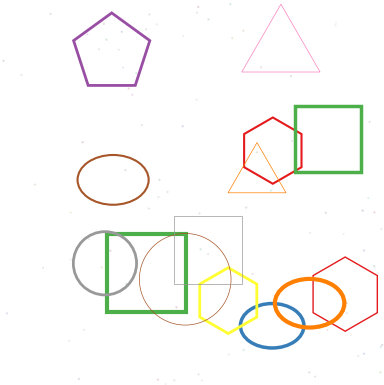[{"shape": "hexagon", "thickness": 1, "radius": 0.48, "center": [0.897, 0.236]}, {"shape": "hexagon", "thickness": 1.5, "radius": 0.43, "center": [0.709, 0.609]}, {"shape": "oval", "thickness": 2.5, "radius": 0.41, "center": [0.707, 0.154]}, {"shape": "square", "thickness": 3, "radius": 0.51, "center": [0.38, 0.291]}, {"shape": "square", "thickness": 2.5, "radius": 0.43, "center": [0.852, 0.639]}, {"shape": "pentagon", "thickness": 2, "radius": 0.52, "center": [0.29, 0.862]}, {"shape": "triangle", "thickness": 0.5, "radius": 0.43, "center": [0.668, 0.543]}, {"shape": "oval", "thickness": 3, "radius": 0.45, "center": [0.804, 0.212]}, {"shape": "hexagon", "thickness": 2, "radius": 0.43, "center": [0.593, 0.219]}, {"shape": "oval", "thickness": 1.5, "radius": 0.46, "center": [0.294, 0.533]}, {"shape": "circle", "thickness": 0.5, "radius": 0.6, "center": [0.481, 0.275]}, {"shape": "triangle", "thickness": 0.5, "radius": 0.59, "center": [0.73, 0.872]}, {"shape": "square", "thickness": 0.5, "radius": 0.44, "center": [0.541, 0.35]}, {"shape": "circle", "thickness": 2, "radius": 0.41, "center": [0.273, 0.316]}]